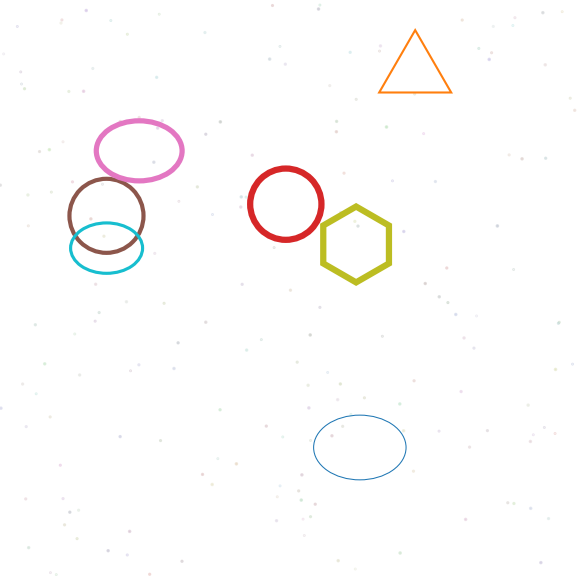[{"shape": "oval", "thickness": 0.5, "radius": 0.4, "center": [0.623, 0.224]}, {"shape": "triangle", "thickness": 1, "radius": 0.36, "center": [0.719, 0.875]}, {"shape": "circle", "thickness": 3, "radius": 0.31, "center": [0.495, 0.646]}, {"shape": "circle", "thickness": 2, "radius": 0.32, "center": [0.184, 0.625]}, {"shape": "oval", "thickness": 2.5, "radius": 0.37, "center": [0.241, 0.738]}, {"shape": "hexagon", "thickness": 3, "radius": 0.33, "center": [0.617, 0.576]}, {"shape": "oval", "thickness": 1.5, "radius": 0.31, "center": [0.185, 0.569]}]